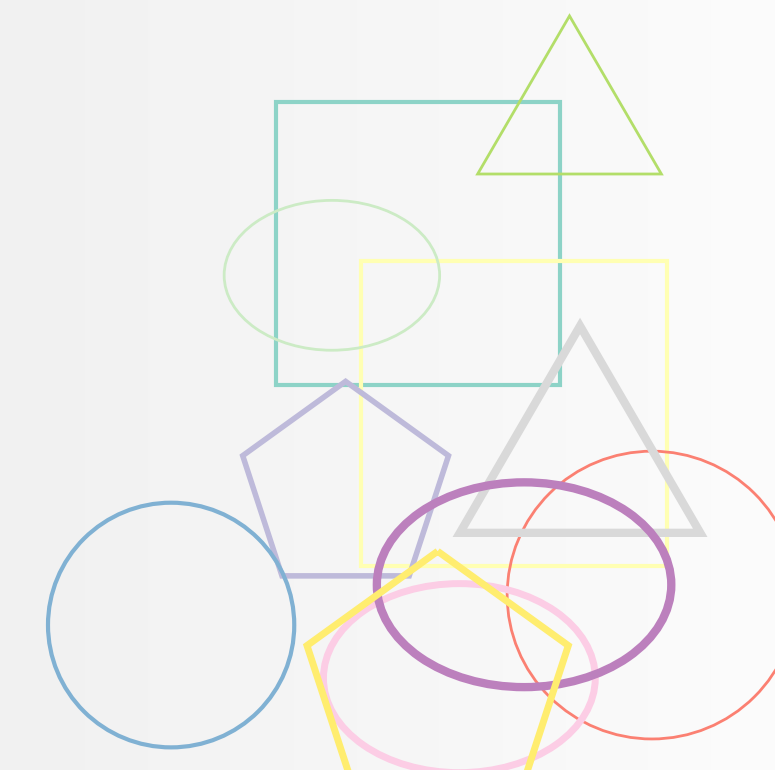[{"shape": "square", "thickness": 1.5, "radius": 0.92, "center": [0.54, 0.684]}, {"shape": "square", "thickness": 1.5, "radius": 0.99, "center": [0.663, 0.463]}, {"shape": "pentagon", "thickness": 2, "radius": 0.7, "center": [0.446, 0.365]}, {"shape": "circle", "thickness": 1, "radius": 0.93, "center": [0.841, 0.227]}, {"shape": "circle", "thickness": 1.5, "radius": 0.79, "center": [0.221, 0.188]}, {"shape": "triangle", "thickness": 1, "radius": 0.68, "center": [0.735, 0.842]}, {"shape": "oval", "thickness": 2.5, "radius": 0.88, "center": [0.593, 0.119]}, {"shape": "triangle", "thickness": 3, "radius": 0.9, "center": [0.748, 0.398]}, {"shape": "oval", "thickness": 3, "radius": 0.95, "center": [0.676, 0.241]}, {"shape": "oval", "thickness": 1, "radius": 0.7, "center": [0.428, 0.642]}, {"shape": "pentagon", "thickness": 2.5, "radius": 0.89, "center": [0.565, 0.107]}]